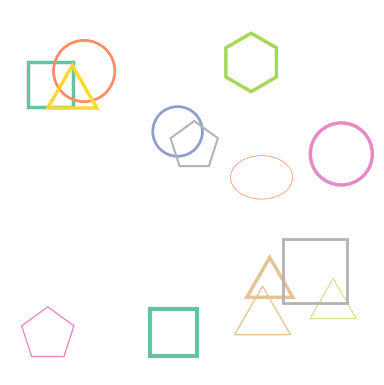[{"shape": "square", "thickness": 3, "radius": 0.3, "center": [0.452, 0.137]}, {"shape": "square", "thickness": 2.5, "radius": 0.29, "center": [0.132, 0.781]}, {"shape": "circle", "thickness": 2, "radius": 0.4, "center": [0.219, 0.816]}, {"shape": "oval", "thickness": 0.5, "radius": 0.4, "center": [0.68, 0.539]}, {"shape": "circle", "thickness": 2, "radius": 0.32, "center": [0.461, 0.659]}, {"shape": "circle", "thickness": 2.5, "radius": 0.4, "center": [0.887, 0.6]}, {"shape": "pentagon", "thickness": 1, "radius": 0.36, "center": [0.124, 0.132]}, {"shape": "hexagon", "thickness": 2.5, "radius": 0.38, "center": [0.652, 0.838]}, {"shape": "triangle", "thickness": 0.5, "radius": 0.35, "center": [0.865, 0.207]}, {"shape": "triangle", "thickness": 2.5, "radius": 0.37, "center": [0.188, 0.756]}, {"shape": "triangle", "thickness": 2.5, "radius": 0.34, "center": [0.701, 0.262]}, {"shape": "triangle", "thickness": 1, "radius": 0.42, "center": [0.682, 0.173]}, {"shape": "square", "thickness": 2, "radius": 0.41, "center": [0.818, 0.296]}, {"shape": "pentagon", "thickness": 1.5, "radius": 0.32, "center": [0.504, 0.621]}]